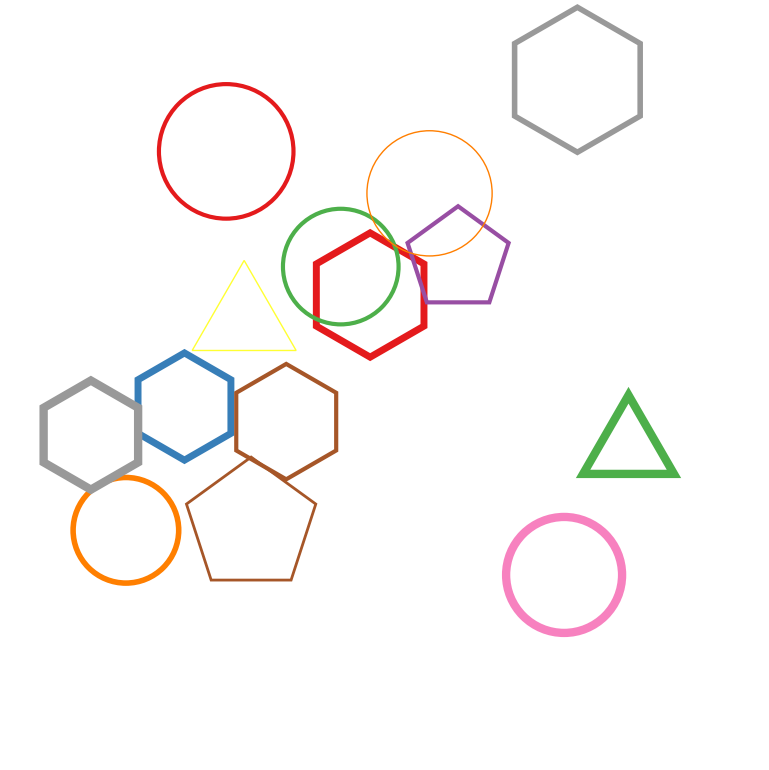[{"shape": "circle", "thickness": 1.5, "radius": 0.44, "center": [0.294, 0.803]}, {"shape": "hexagon", "thickness": 2.5, "radius": 0.4, "center": [0.481, 0.617]}, {"shape": "hexagon", "thickness": 2.5, "radius": 0.35, "center": [0.24, 0.472]}, {"shape": "triangle", "thickness": 3, "radius": 0.34, "center": [0.816, 0.419]}, {"shape": "circle", "thickness": 1.5, "radius": 0.38, "center": [0.443, 0.654]}, {"shape": "pentagon", "thickness": 1.5, "radius": 0.35, "center": [0.595, 0.663]}, {"shape": "circle", "thickness": 0.5, "radius": 0.41, "center": [0.558, 0.749]}, {"shape": "circle", "thickness": 2, "radius": 0.34, "center": [0.164, 0.311]}, {"shape": "triangle", "thickness": 0.5, "radius": 0.39, "center": [0.317, 0.584]}, {"shape": "pentagon", "thickness": 1, "radius": 0.44, "center": [0.326, 0.318]}, {"shape": "hexagon", "thickness": 1.5, "radius": 0.37, "center": [0.372, 0.452]}, {"shape": "circle", "thickness": 3, "radius": 0.38, "center": [0.733, 0.253]}, {"shape": "hexagon", "thickness": 3, "radius": 0.35, "center": [0.118, 0.435]}, {"shape": "hexagon", "thickness": 2, "radius": 0.47, "center": [0.75, 0.896]}]